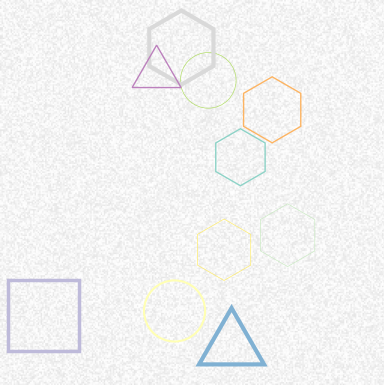[{"shape": "hexagon", "thickness": 1, "radius": 0.37, "center": [0.625, 0.592]}, {"shape": "circle", "thickness": 1.5, "radius": 0.4, "center": [0.453, 0.192]}, {"shape": "square", "thickness": 2.5, "radius": 0.46, "center": [0.113, 0.181]}, {"shape": "triangle", "thickness": 3, "radius": 0.49, "center": [0.601, 0.102]}, {"shape": "hexagon", "thickness": 1, "radius": 0.43, "center": [0.707, 0.715]}, {"shape": "circle", "thickness": 0.5, "radius": 0.36, "center": [0.541, 0.791]}, {"shape": "hexagon", "thickness": 3, "radius": 0.48, "center": [0.471, 0.876]}, {"shape": "triangle", "thickness": 1, "radius": 0.37, "center": [0.407, 0.809]}, {"shape": "hexagon", "thickness": 0.5, "radius": 0.41, "center": [0.747, 0.389]}, {"shape": "hexagon", "thickness": 0.5, "radius": 0.4, "center": [0.582, 0.351]}]